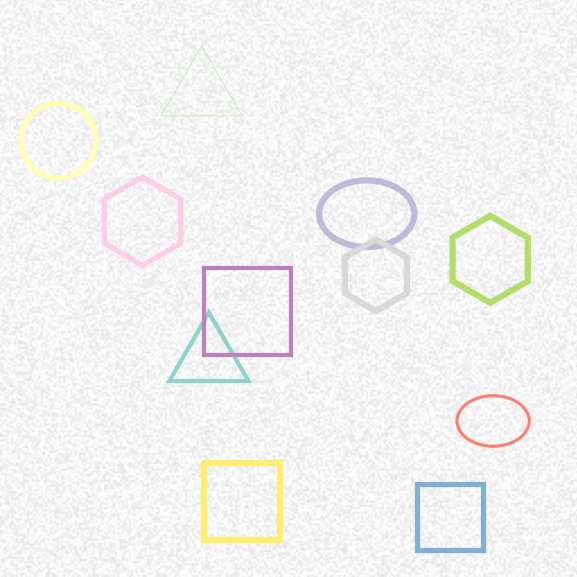[{"shape": "triangle", "thickness": 2, "radius": 0.4, "center": [0.362, 0.379]}, {"shape": "circle", "thickness": 2.5, "radius": 0.32, "center": [0.101, 0.756]}, {"shape": "oval", "thickness": 3, "radius": 0.41, "center": [0.635, 0.629]}, {"shape": "oval", "thickness": 1.5, "radius": 0.31, "center": [0.854, 0.27]}, {"shape": "square", "thickness": 2.5, "radius": 0.29, "center": [0.78, 0.104]}, {"shape": "hexagon", "thickness": 3, "radius": 0.38, "center": [0.849, 0.55]}, {"shape": "hexagon", "thickness": 2.5, "radius": 0.38, "center": [0.247, 0.616]}, {"shape": "hexagon", "thickness": 3, "radius": 0.31, "center": [0.651, 0.522]}, {"shape": "square", "thickness": 2, "radius": 0.38, "center": [0.429, 0.46]}, {"shape": "triangle", "thickness": 0.5, "radius": 0.4, "center": [0.349, 0.839]}, {"shape": "square", "thickness": 3, "radius": 0.33, "center": [0.419, 0.13]}]